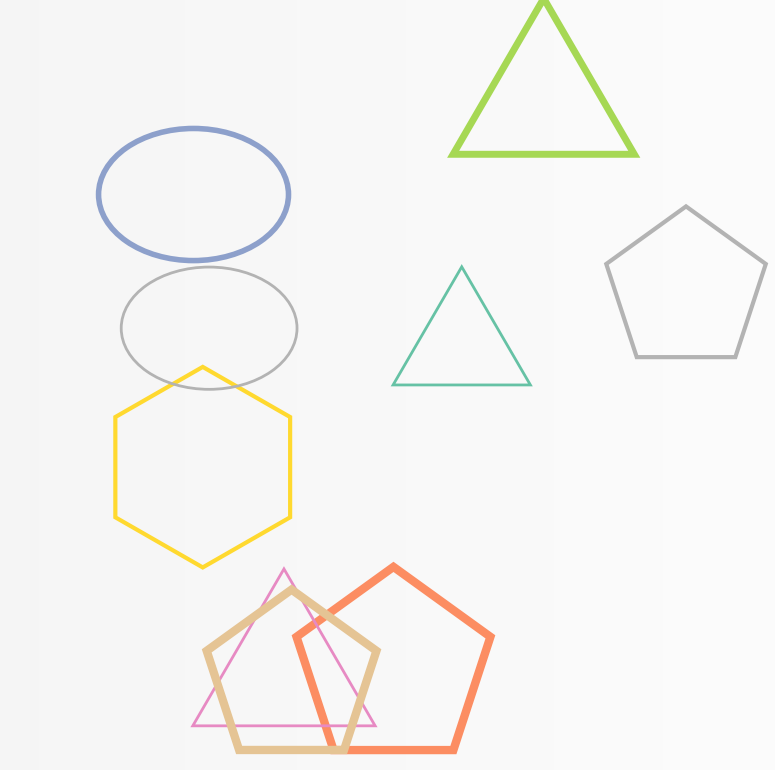[{"shape": "triangle", "thickness": 1, "radius": 0.51, "center": [0.596, 0.551]}, {"shape": "pentagon", "thickness": 3, "radius": 0.66, "center": [0.508, 0.132]}, {"shape": "oval", "thickness": 2, "radius": 0.61, "center": [0.25, 0.747]}, {"shape": "triangle", "thickness": 1, "radius": 0.68, "center": [0.366, 0.125]}, {"shape": "triangle", "thickness": 2.5, "radius": 0.67, "center": [0.702, 0.867]}, {"shape": "hexagon", "thickness": 1.5, "radius": 0.65, "center": [0.262, 0.393]}, {"shape": "pentagon", "thickness": 3, "radius": 0.58, "center": [0.376, 0.119]}, {"shape": "oval", "thickness": 1, "radius": 0.57, "center": [0.27, 0.574]}, {"shape": "pentagon", "thickness": 1.5, "radius": 0.54, "center": [0.885, 0.624]}]